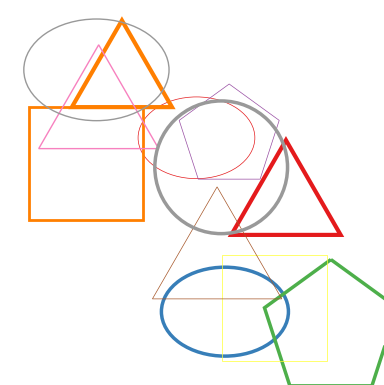[{"shape": "triangle", "thickness": 3, "radius": 0.82, "center": [0.743, 0.472]}, {"shape": "oval", "thickness": 0.5, "radius": 0.76, "center": [0.51, 0.642]}, {"shape": "oval", "thickness": 2.5, "radius": 0.82, "center": [0.584, 0.191]}, {"shape": "pentagon", "thickness": 2.5, "radius": 0.91, "center": [0.859, 0.144]}, {"shape": "pentagon", "thickness": 0.5, "radius": 0.68, "center": [0.595, 0.645]}, {"shape": "triangle", "thickness": 3, "radius": 0.75, "center": [0.317, 0.797]}, {"shape": "square", "thickness": 2, "radius": 0.74, "center": [0.223, 0.575]}, {"shape": "square", "thickness": 0.5, "radius": 0.69, "center": [0.713, 0.2]}, {"shape": "triangle", "thickness": 0.5, "radius": 0.97, "center": [0.564, 0.321]}, {"shape": "triangle", "thickness": 1, "radius": 0.9, "center": [0.256, 0.704]}, {"shape": "oval", "thickness": 1, "radius": 0.94, "center": [0.25, 0.819]}, {"shape": "circle", "thickness": 2.5, "radius": 0.86, "center": [0.575, 0.565]}]